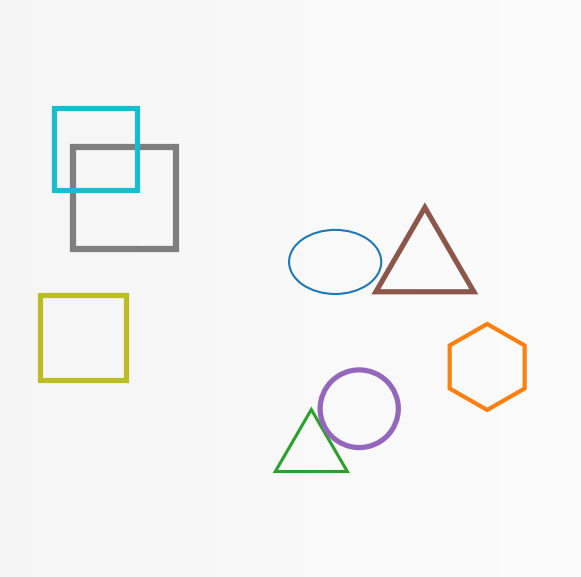[{"shape": "oval", "thickness": 1, "radius": 0.4, "center": [0.577, 0.546]}, {"shape": "hexagon", "thickness": 2, "radius": 0.37, "center": [0.838, 0.364]}, {"shape": "triangle", "thickness": 1.5, "radius": 0.36, "center": [0.536, 0.218]}, {"shape": "circle", "thickness": 2.5, "radius": 0.34, "center": [0.618, 0.291]}, {"shape": "triangle", "thickness": 2.5, "radius": 0.49, "center": [0.731, 0.543]}, {"shape": "square", "thickness": 3, "radius": 0.44, "center": [0.215, 0.656]}, {"shape": "square", "thickness": 2.5, "radius": 0.37, "center": [0.143, 0.415]}, {"shape": "square", "thickness": 2.5, "radius": 0.36, "center": [0.165, 0.741]}]